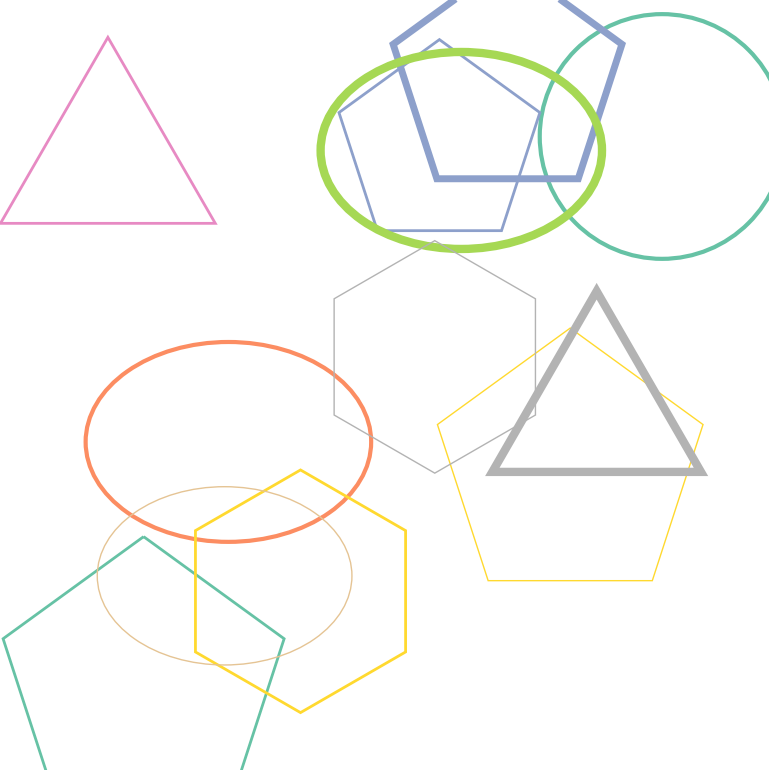[{"shape": "pentagon", "thickness": 1, "radius": 0.96, "center": [0.187, 0.111]}, {"shape": "circle", "thickness": 1.5, "radius": 0.79, "center": [0.86, 0.823]}, {"shape": "oval", "thickness": 1.5, "radius": 0.93, "center": [0.297, 0.426]}, {"shape": "pentagon", "thickness": 1, "radius": 0.69, "center": [0.571, 0.811]}, {"shape": "pentagon", "thickness": 2.5, "radius": 0.78, "center": [0.659, 0.894]}, {"shape": "triangle", "thickness": 1, "radius": 0.81, "center": [0.14, 0.79]}, {"shape": "oval", "thickness": 3, "radius": 0.91, "center": [0.599, 0.805]}, {"shape": "hexagon", "thickness": 1, "radius": 0.79, "center": [0.39, 0.232]}, {"shape": "pentagon", "thickness": 0.5, "radius": 0.91, "center": [0.741, 0.393]}, {"shape": "oval", "thickness": 0.5, "radius": 0.83, "center": [0.292, 0.252]}, {"shape": "triangle", "thickness": 3, "radius": 0.78, "center": [0.775, 0.465]}, {"shape": "hexagon", "thickness": 0.5, "radius": 0.75, "center": [0.565, 0.536]}]